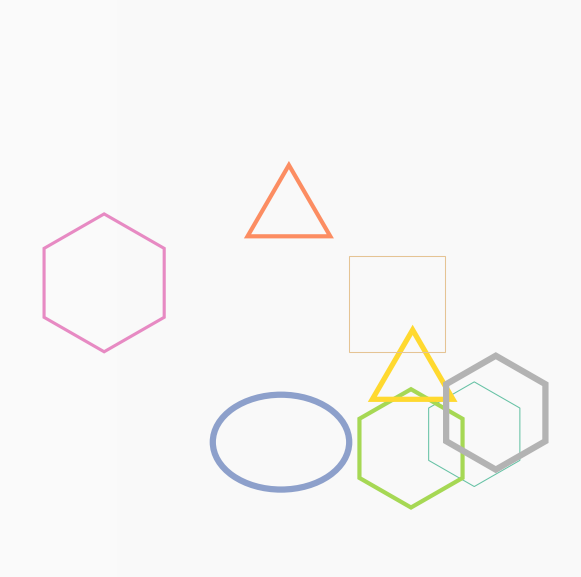[{"shape": "hexagon", "thickness": 0.5, "radius": 0.45, "center": [0.816, 0.247]}, {"shape": "triangle", "thickness": 2, "radius": 0.41, "center": [0.497, 0.631]}, {"shape": "oval", "thickness": 3, "radius": 0.59, "center": [0.483, 0.234]}, {"shape": "hexagon", "thickness": 1.5, "radius": 0.6, "center": [0.179, 0.509]}, {"shape": "hexagon", "thickness": 2, "radius": 0.51, "center": [0.707, 0.223]}, {"shape": "triangle", "thickness": 2.5, "radius": 0.4, "center": [0.71, 0.348]}, {"shape": "square", "thickness": 0.5, "radius": 0.41, "center": [0.683, 0.472]}, {"shape": "hexagon", "thickness": 3, "radius": 0.49, "center": [0.853, 0.285]}]